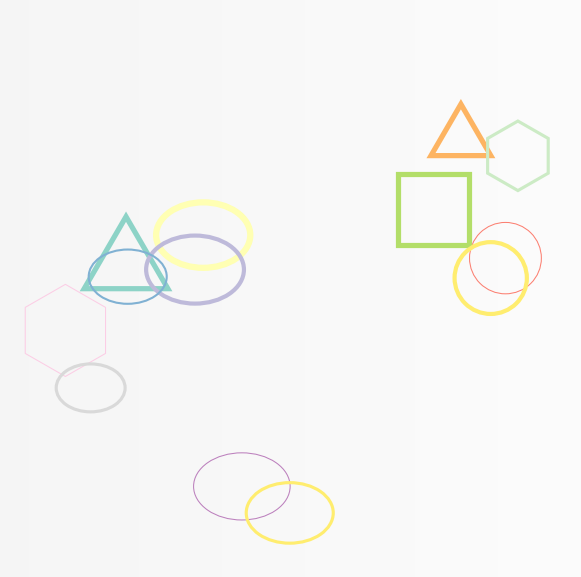[{"shape": "triangle", "thickness": 2.5, "radius": 0.42, "center": [0.217, 0.541]}, {"shape": "oval", "thickness": 3, "radius": 0.4, "center": [0.35, 0.592]}, {"shape": "oval", "thickness": 2, "radius": 0.42, "center": [0.336, 0.532]}, {"shape": "circle", "thickness": 0.5, "radius": 0.31, "center": [0.87, 0.552]}, {"shape": "oval", "thickness": 1, "radius": 0.34, "center": [0.22, 0.52]}, {"shape": "triangle", "thickness": 2.5, "radius": 0.3, "center": [0.793, 0.759]}, {"shape": "square", "thickness": 2.5, "radius": 0.31, "center": [0.745, 0.637]}, {"shape": "hexagon", "thickness": 0.5, "radius": 0.4, "center": [0.112, 0.427]}, {"shape": "oval", "thickness": 1.5, "radius": 0.3, "center": [0.156, 0.327]}, {"shape": "oval", "thickness": 0.5, "radius": 0.42, "center": [0.416, 0.157]}, {"shape": "hexagon", "thickness": 1.5, "radius": 0.3, "center": [0.891, 0.729]}, {"shape": "circle", "thickness": 2, "radius": 0.31, "center": [0.844, 0.518]}, {"shape": "oval", "thickness": 1.5, "radius": 0.37, "center": [0.498, 0.111]}]